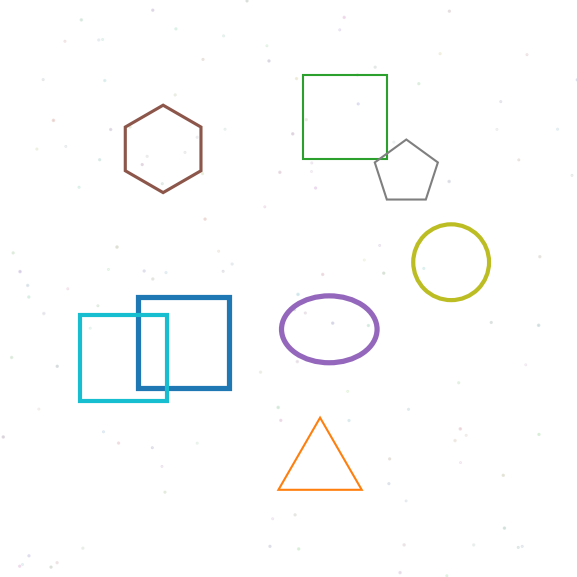[{"shape": "square", "thickness": 2.5, "radius": 0.39, "center": [0.318, 0.406]}, {"shape": "triangle", "thickness": 1, "radius": 0.42, "center": [0.554, 0.193]}, {"shape": "square", "thickness": 1, "radius": 0.36, "center": [0.597, 0.796]}, {"shape": "oval", "thickness": 2.5, "radius": 0.41, "center": [0.57, 0.429]}, {"shape": "hexagon", "thickness": 1.5, "radius": 0.38, "center": [0.282, 0.741]}, {"shape": "pentagon", "thickness": 1, "radius": 0.29, "center": [0.704, 0.7]}, {"shape": "circle", "thickness": 2, "radius": 0.33, "center": [0.781, 0.545]}, {"shape": "square", "thickness": 2, "radius": 0.38, "center": [0.213, 0.379]}]